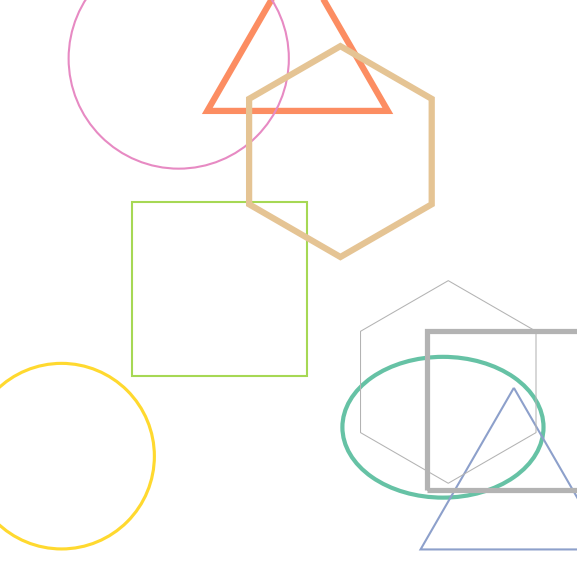[{"shape": "oval", "thickness": 2, "radius": 0.87, "center": [0.767, 0.259]}, {"shape": "triangle", "thickness": 3, "radius": 0.9, "center": [0.515, 0.897]}, {"shape": "triangle", "thickness": 1, "radius": 0.93, "center": [0.89, 0.141]}, {"shape": "circle", "thickness": 1, "radius": 0.95, "center": [0.309, 0.898]}, {"shape": "square", "thickness": 1, "radius": 0.75, "center": [0.38, 0.498]}, {"shape": "circle", "thickness": 1.5, "radius": 0.8, "center": [0.107, 0.209]}, {"shape": "hexagon", "thickness": 3, "radius": 0.91, "center": [0.589, 0.737]}, {"shape": "square", "thickness": 2.5, "radius": 0.69, "center": [0.877, 0.288]}, {"shape": "hexagon", "thickness": 0.5, "radius": 0.88, "center": [0.776, 0.338]}]